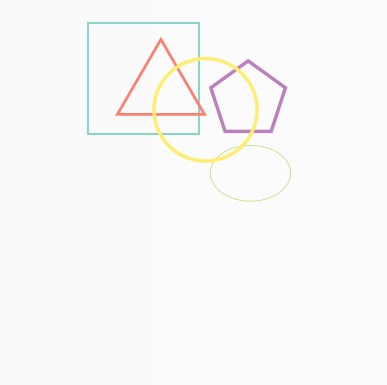[{"shape": "square", "thickness": 1.5, "radius": 0.72, "center": [0.37, 0.795]}, {"shape": "triangle", "thickness": 2, "radius": 0.65, "center": [0.415, 0.768]}, {"shape": "oval", "thickness": 0.5, "radius": 0.52, "center": [0.646, 0.55]}, {"shape": "pentagon", "thickness": 2.5, "radius": 0.51, "center": [0.64, 0.741]}, {"shape": "circle", "thickness": 2.5, "radius": 0.67, "center": [0.53, 0.715]}]